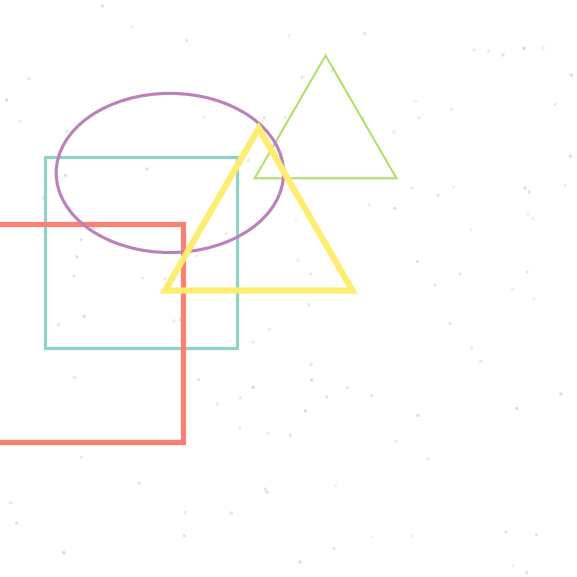[{"shape": "square", "thickness": 1.5, "radius": 0.83, "center": [0.244, 0.562]}, {"shape": "square", "thickness": 2.5, "radius": 0.94, "center": [0.129, 0.423]}, {"shape": "triangle", "thickness": 1, "radius": 0.71, "center": [0.564, 0.761]}, {"shape": "oval", "thickness": 1.5, "radius": 0.98, "center": [0.294, 0.7]}, {"shape": "triangle", "thickness": 3, "radius": 0.94, "center": [0.448, 0.59]}]